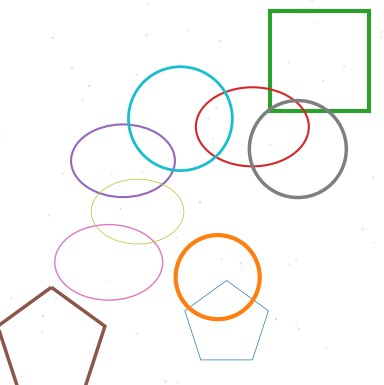[{"shape": "pentagon", "thickness": 0.5, "radius": 0.57, "center": [0.589, 0.157]}, {"shape": "circle", "thickness": 3, "radius": 0.55, "center": [0.565, 0.28]}, {"shape": "square", "thickness": 3, "radius": 0.64, "center": [0.83, 0.841]}, {"shape": "oval", "thickness": 1.5, "radius": 0.73, "center": [0.655, 0.671]}, {"shape": "oval", "thickness": 1.5, "radius": 0.67, "center": [0.319, 0.582]}, {"shape": "pentagon", "thickness": 2.5, "radius": 0.73, "center": [0.133, 0.107]}, {"shape": "oval", "thickness": 1, "radius": 0.7, "center": [0.282, 0.319]}, {"shape": "circle", "thickness": 2.5, "radius": 0.63, "center": [0.774, 0.613]}, {"shape": "oval", "thickness": 0.5, "radius": 0.6, "center": [0.357, 0.45]}, {"shape": "circle", "thickness": 2, "radius": 0.67, "center": [0.469, 0.692]}]